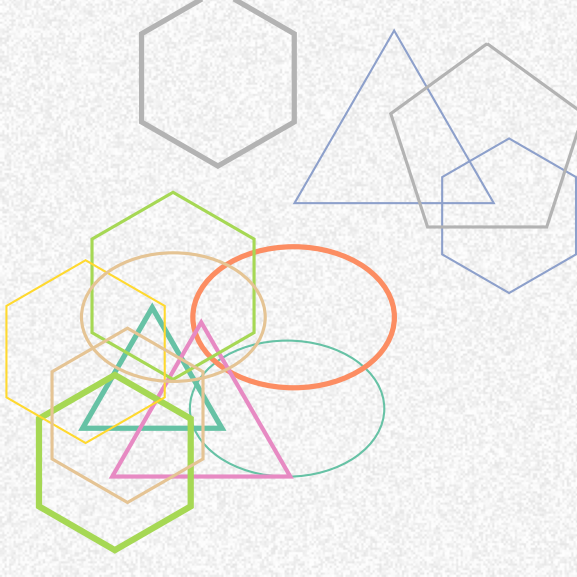[{"shape": "oval", "thickness": 1, "radius": 0.84, "center": [0.497, 0.292]}, {"shape": "triangle", "thickness": 2.5, "radius": 0.7, "center": [0.264, 0.327]}, {"shape": "oval", "thickness": 2.5, "radius": 0.87, "center": [0.508, 0.45]}, {"shape": "hexagon", "thickness": 1, "radius": 0.67, "center": [0.882, 0.626]}, {"shape": "triangle", "thickness": 1, "radius": 1.0, "center": [0.683, 0.747]}, {"shape": "triangle", "thickness": 2, "radius": 0.89, "center": [0.348, 0.263]}, {"shape": "hexagon", "thickness": 3, "radius": 0.76, "center": [0.199, 0.198]}, {"shape": "hexagon", "thickness": 1.5, "radius": 0.81, "center": [0.3, 0.504]}, {"shape": "hexagon", "thickness": 1, "radius": 0.79, "center": [0.148, 0.39]}, {"shape": "hexagon", "thickness": 1.5, "radius": 0.75, "center": [0.221, 0.28]}, {"shape": "oval", "thickness": 1.5, "radius": 0.8, "center": [0.3, 0.45]}, {"shape": "pentagon", "thickness": 1.5, "radius": 0.88, "center": [0.844, 0.748]}, {"shape": "hexagon", "thickness": 2.5, "radius": 0.76, "center": [0.377, 0.864]}]